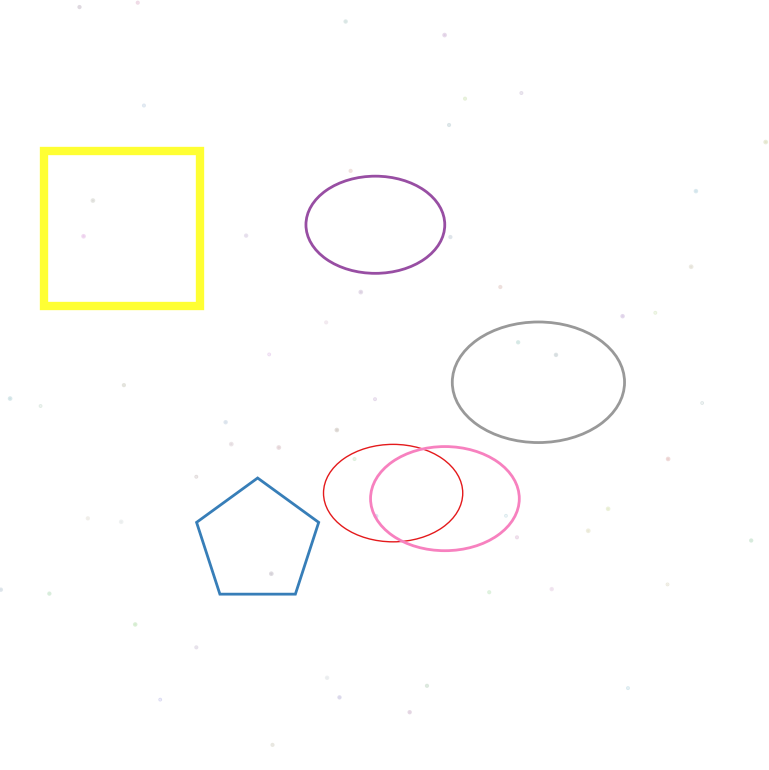[{"shape": "oval", "thickness": 0.5, "radius": 0.45, "center": [0.511, 0.36]}, {"shape": "pentagon", "thickness": 1, "radius": 0.42, "center": [0.335, 0.296]}, {"shape": "oval", "thickness": 1, "radius": 0.45, "center": [0.487, 0.708]}, {"shape": "square", "thickness": 3, "radius": 0.5, "center": [0.158, 0.703]}, {"shape": "oval", "thickness": 1, "radius": 0.48, "center": [0.578, 0.352]}, {"shape": "oval", "thickness": 1, "radius": 0.56, "center": [0.699, 0.504]}]